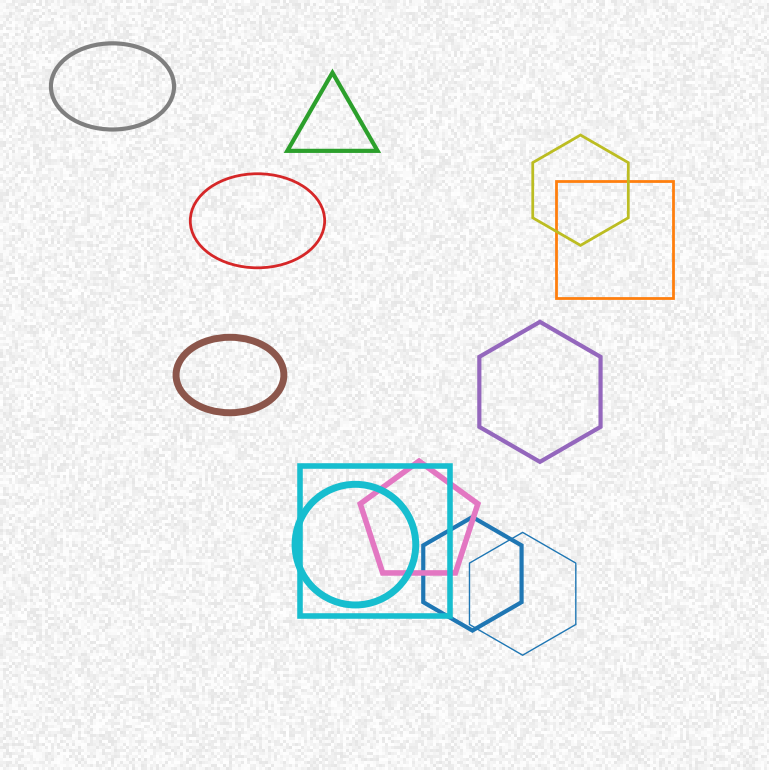[{"shape": "hexagon", "thickness": 0.5, "radius": 0.4, "center": [0.679, 0.229]}, {"shape": "hexagon", "thickness": 1.5, "radius": 0.37, "center": [0.614, 0.255]}, {"shape": "square", "thickness": 1, "radius": 0.38, "center": [0.798, 0.689]}, {"shape": "triangle", "thickness": 1.5, "radius": 0.34, "center": [0.432, 0.838]}, {"shape": "oval", "thickness": 1, "radius": 0.44, "center": [0.334, 0.713]}, {"shape": "hexagon", "thickness": 1.5, "radius": 0.45, "center": [0.701, 0.491]}, {"shape": "oval", "thickness": 2.5, "radius": 0.35, "center": [0.299, 0.513]}, {"shape": "pentagon", "thickness": 2, "radius": 0.4, "center": [0.544, 0.321]}, {"shape": "oval", "thickness": 1.5, "radius": 0.4, "center": [0.146, 0.888]}, {"shape": "hexagon", "thickness": 1, "radius": 0.36, "center": [0.754, 0.753]}, {"shape": "circle", "thickness": 2.5, "radius": 0.39, "center": [0.462, 0.293]}, {"shape": "square", "thickness": 2, "radius": 0.48, "center": [0.487, 0.297]}]